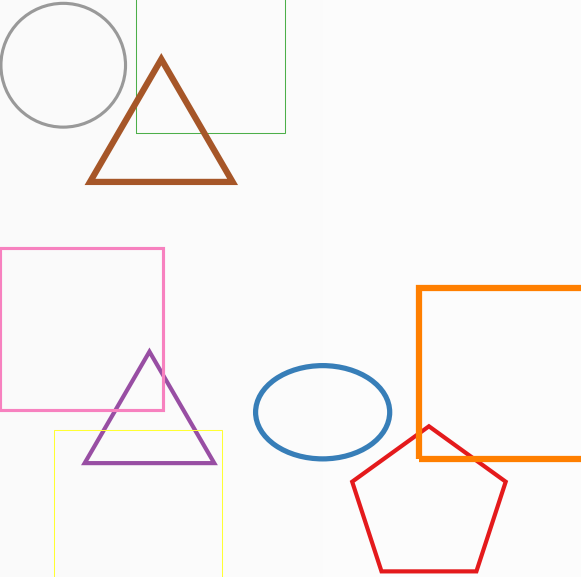[{"shape": "pentagon", "thickness": 2, "radius": 0.69, "center": [0.738, 0.122]}, {"shape": "oval", "thickness": 2.5, "radius": 0.58, "center": [0.555, 0.285]}, {"shape": "square", "thickness": 0.5, "radius": 0.64, "center": [0.362, 0.898]}, {"shape": "triangle", "thickness": 2, "radius": 0.64, "center": [0.257, 0.262]}, {"shape": "square", "thickness": 3, "radius": 0.74, "center": [0.869, 0.353]}, {"shape": "square", "thickness": 0.5, "radius": 0.72, "center": [0.238, 0.111]}, {"shape": "triangle", "thickness": 3, "radius": 0.71, "center": [0.278, 0.755]}, {"shape": "square", "thickness": 1.5, "radius": 0.7, "center": [0.14, 0.429]}, {"shape": "circle", "thickness": 1.5, "radius": 0.54, "center": [0.109, 0.886]}]